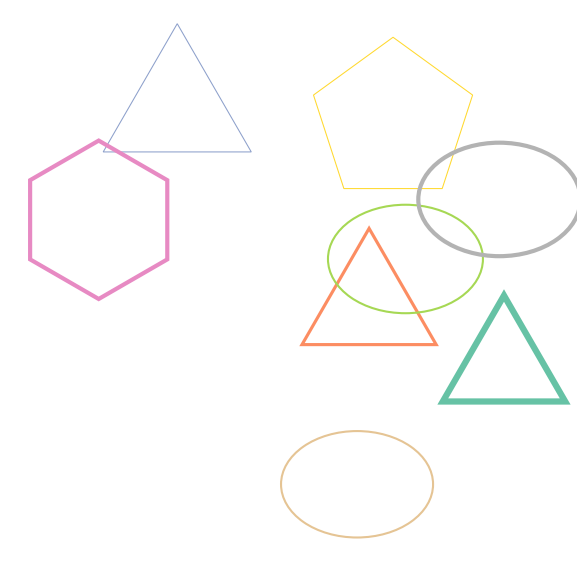[{"shape": "triangle", "thickness": 3, "radius": 0.61, "center": [0.873, 0.365]}, {"shape": "triangle", "thickness": 1.5, "radius": 0.67, "center": [0.639, 0.469]}, {"shape": "triangle", "thickness": 0.5, "radius": 0.74, "center": [0.307, 0.81]}, {"shape": "hexagon", "thickness": 2, "radius": 0.69, "center": [0.171, 0.619]}, {"shape": "oval", "thickness": 1, "radius": 0.67, "center": [0.702, 0.551]}, {"shape": "pentagon", "thickness": 0.5, "radius": 0.72, "center": [0.681, 0.79]}, {"shape": "oval", "thickness": 1, "radius": 0.66, "center": [0.618, 0.161]}, {"shape": "oval", "thickness": 2, "radius": 0.7, "center": [0.865, 0.654]}]